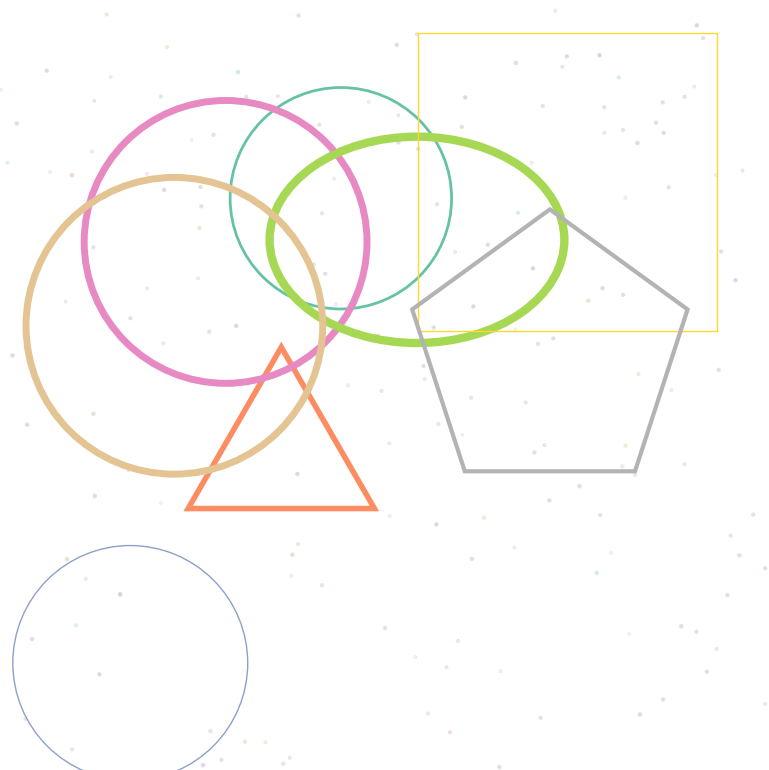[{"shape": "circle", "thickness": 1, "radius": 0.72, "center": [0.443, 0.743]}, {"shape": "triangle", "thickness": 2, "radius": 0.7, "center": [0.365, 0.409]}, {"shape": "circle", "thickness": 0.5, "radius": 0.76, "center": [0.169, 0.139]}, {"shape": "circle", "thickness": 2.5, "radius": 0.92, "center": [0.293, 0.686]}, {"shape": "oval", "thickness": 3, "radius": 0.96, "center": [0.542, 0.689]}, {"shape": "square", "thickness": 0.5, "radius": 0.97, "center": [0.737, 0.764]}, {"shape": "circle", "thickness": 2.5, "radius": 0.96, "center": [0.226, 0.577]}, {"shape": "pentagon", "thickness": 1.5, "radius": 0.94, "center": [0.714, 0.54]}]